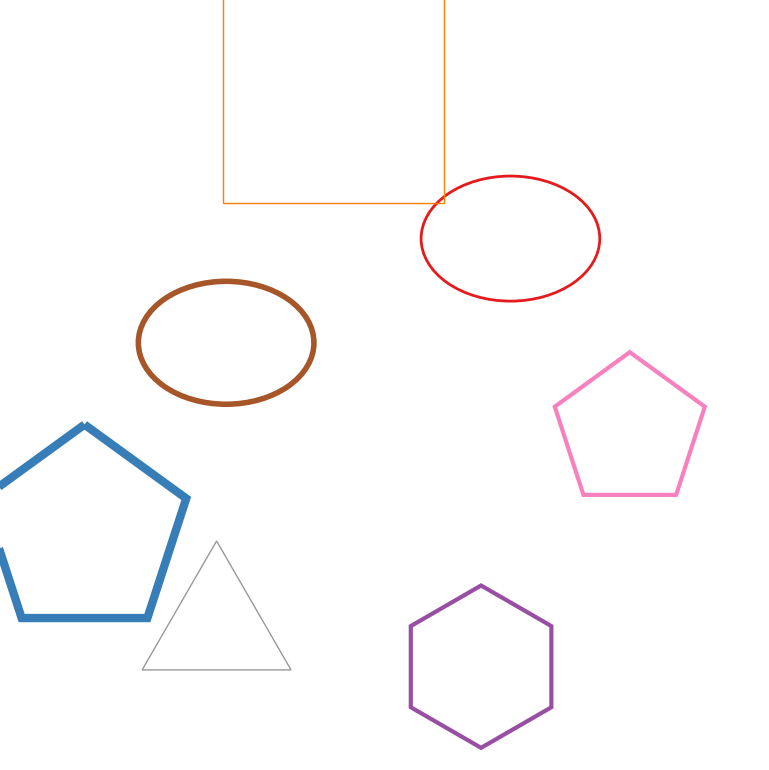[{"shape": "oval", "thickness": 1, "radius": 0.58, "center": [0.663, 0.69]}, {"shape": "pentagon", "thickness": 3, "radius": 0.69, "center": [0.11, 0.31]}, {"shape": "hexagon", "thickness": 1.5, "radius": 0.53, "center": [0.625, 0.134]}, {"shape": "square", "thickness": 0.5, "radius": 0.72, "center": [0.433, 0.88]}, {"shape": "oval", "thickness": 2, "radius": 0.57, "center": [0.294, 0.555]}, {"shape": "pentagon", "thickness": 1.5, "radius": 0.51, "center": [0.818, 0.44]}, {"shape": "triangle", "thickness": 0.5, "radius": 0.56, "center": [0.281, 0.186]}]